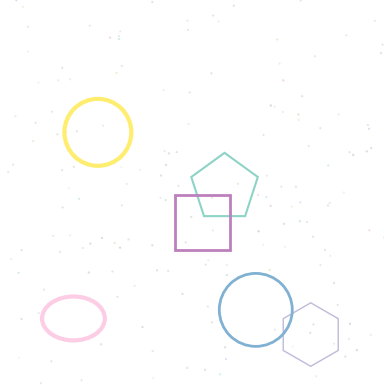[{"shape": "pentagon", "thickness": 1.5, "radius": 0.45, "center": [0.583, 0.512]}, {"shape": "hexagon", "thickness": 1, "radius": 0.41, "center": [0.807, 0.131]}, {"shape": "circle", "thickness": 2, "radius": 0.47, "center": [0.664, 0.195]}, {"shape": "oval", "thickness": 3, "radius": 0.41, "center": [0.191, 0.173]}, {"shape": "square", "thickness": 2, "radius": 0.36, "center": [0.527, 0.423]}, {"shape": "circle", "thickness": 3, "radius": 0.43, "center": [0.254, 0.656]}]